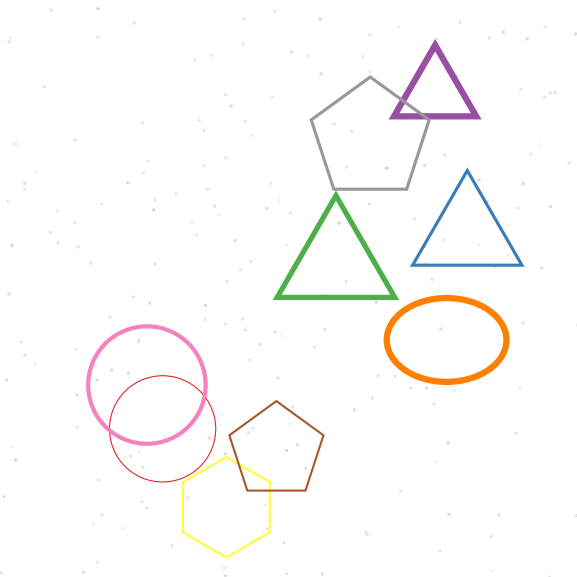[{"shape": "circle", "thickness": 0.5, "radius": 0.46, "center": [0.282, 0.257]}, {"shape": "triangle", "thickness": 1.5, "radius": 0.55, "center": [0.809, 0.595]}, {"shape": "triangle", "thickness": 2.5, "radius": 0.59, "center": [0.582, 0.543]}, {"shape": "triangle", "thickness": 3, "radius": 0.41, "center": [0.753, 0.839]}, {"shape": "oval", "thickness": 3, "radius": 0.52, "center": [0.773, 0.41]}, {"shape": "hexagon", "thickness": 1, "radius": 0.43, "center": [0.392, 0.121]}, {"shape": "pentagon", "thickness": 1, "radius": 0.43, "center": [0.479, 0.219]}, {"shape": "circle", "thickness": 2, "radius": 0.51, "center": [0.254, 0.332]}, {"shape": "pentagon", "thickness": 1.5, "radius": 0.54, "center": [0.641, 0.758]}]